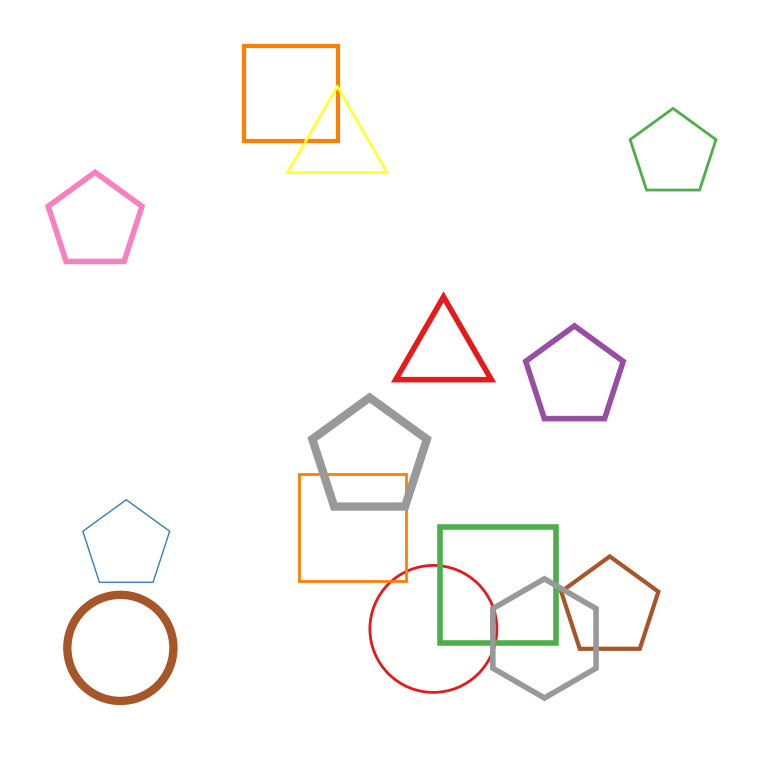[{"shape": "circle", "thickness": 1, "radius": 0.41, "center": [0.563, 0.183]}, {"shape": "triangle", "thickness": 2, "radius": 0.36, "center": [0.576, 0.543]}, {"shape": "pentagon", "thickness": 0.5, "radius": 0.3, "center": [0.164, 0.292]}, {"shape": "pentagon", "thickness": 1, "radius": 0.29, "center": [0.874, 0.801]}, {"shape": "square", "thickness": 2, "radius": 0.38, "center": [0.647, 0.24]}, {"shape": "pentagon", "thickness": 2, "radius": 0.33, "center": [0.746, 0.51]}, {"shape": "square", "thickness": 1, "radius": 0.35, "center": [0.458, 0.315]}, {"shape": "square", "thickness": 1.5, "radius": 0.31, "center": [0.378, 0.878]}, {"shape": "triangle", "thickness": 1, "radius": 0.37, "center": [0.438, 0.813]}, {"shape": "pentagon", "thickness": 1.5, "radius": 0.33, "center": [0.792, 0.211]}, {"shape": "circle", "thickness": 3, "radius": 0.34, "center": [0.156, 0.159]}, {"shape": "pentagon", "thickness": 2, "radius": 0.32, "center": [0.124, 0.712]}, {"shape": "hexagon", "thickness": 2, "radius": 0.39, "center": [0.707, 0.171]}, {"shape": "pentagon", "thickness": 3, "radius": 0.39, "center": [0.48, 0.405]}]